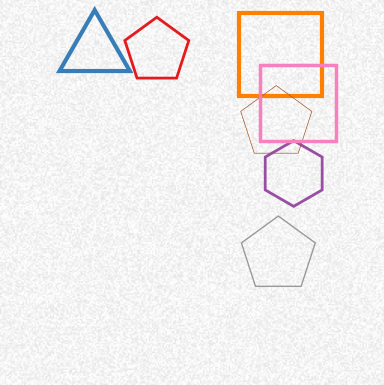[{"shape": "pentagon", "thickness": 2, "radius": 0.44, "center": [0.407, 0.868]}, {"shape": "triangle", "thickness": 3, "radius": 0.53, "center": [0.246, 0.868]}, {"shape": "hexagon", "thickness": 2, "radius": 0.43, "center": [0.763, 0.549]}, {"shape": "square", "thickness": 3, "radius": 0.54, "center": [0.728, 0.857]}, {"shape": "pentagon", "thickness": 0.5, "radius": 0.49, "center": [0.718, 0.681]}, {"shape": "square", "thickness": 2.5, "radius": 0.49, "center": [0.775, 0.732]}, {"shape": "pentagon", "thickness": 1, "radius": 0.5, "center": [0.723, 0.338]}]